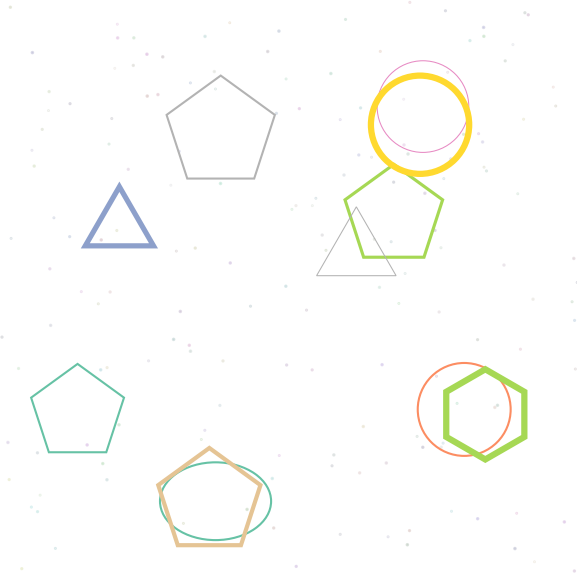[{"shape": "oval", "thickness": 1, "radius": 0.48, "center": [0.373, 0.131]}, {"shape": "pentagon", "thickness": 1, "radius": 0.42, "center": [0.134, 0.284]}, {"shape": "circle", "thickness": 1, "radius": 0.4, "center": [0.804, 0.29]}, {"shape": "triangle", "thickness": 2.5, "radius": 0.34, "center": [0.207, 0.608]}, {"shape": "circle", "thickness": 0.5, "radius": 0.4, "center": [0.732, 0.815]}, {"shape": "pentagon", "thickness": 1.5, "radius": 0.44, "center": [0.682, 0.626]}, {"shape": "hexagon", "thickness": 3, "radius": 0.39, "center": [0.84, 0.282]}, {"shape": "circle", "thickness": 3, "radius": 0.43, "center": [0.727, 0.783]}, {"shape": "pentagon", "thickness": 2, "radius": 0.47, "center": [0.363, 0.13]}, {"shape": "pentagon", "thickness": 1, "radius": 0.49, "center": [0.382, 0.77]}, {"shape": "triangle", "thickness": 0.5, "radius": 0.4, "center": [0.617, 0.561]}]